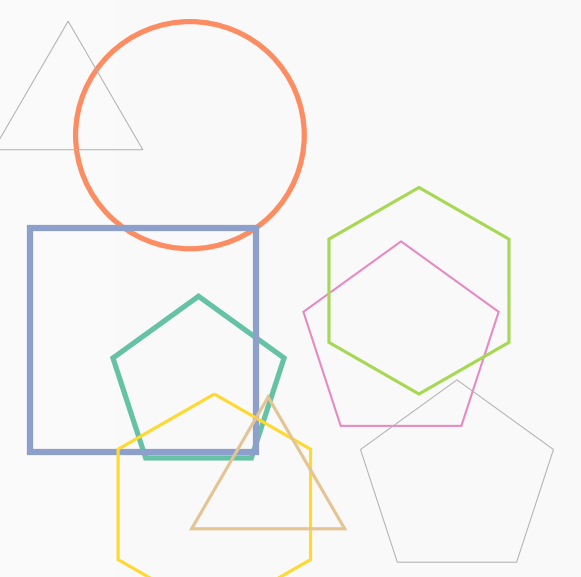[{"shape": "pentagon", "thickness": 2.5, "radius": 0.77, "center": [0.342, 0.331]}, {"shape": "circle", "thickness": 2.5, "radius": 0.98, "center": [0.327, 0.765]}, {"shape": "square", "thickness": 3, "radius": 0.97, "center": [0.246, 0.411]}, {"shape": "pentagon", "thickness": 1, "radius": 0.88, "center": [0.69, 0.405]}, {"shape": "hexagon", "thickness": 1.5, "radius": 0.89, "center": [0.721, 0.496]}, {"shape": "hexagon", "thickness": 1.5, "radius": 0.96, "center": [0.369, 0.126]}, {"shape": "triangle", "thickness": 1.5, "radius": 0.76, "center": [0.461, 0.16]}, {"shape": "pentagon", "thickness": 0.5, "radius": 0.87, "center": [0.786, 0.167]}, {"shape": "triangle", "thickness": 0.5, "radius": 0.74, "center": [0.117, 0.814]}]